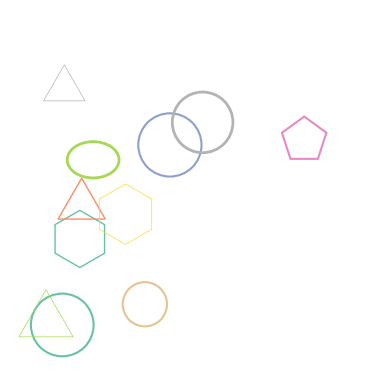[{"shape": "hexagon", "thickness": 1, "radius": 0.37, "center": [0.207, 0.379]}, {"shape": "circle", "thickness": 1.5, "radius": 0.41, "center": [0.162, 0.156]}, {"shape": "triangle", "thickness": 1, "radius": 0.35, "center": [0.212, 0.466]}, {"shape": "circle", "thickness": 1.5, "radius": 0.41, "center": [0.441, 0.624]}, {"shape": "pentagon", "thickness": 1.5, "radius": 0.3, "center": [0.79, 0.637]}, {"shape": "triangle", "thickness": 0.5, "radius": 0.41, "center": [0.12, 0.166]}, {"shape": "oval", "thickness": 2, "radius": 0.34, "center": [0.242, 0.585]}, {"shape": "hexagon", "thickness": 0.5, "radius": 0.39, "center": [0.326, 0.444]}, {"shape": "circle", "thickness": 1.5, "radius": 0.29, "center": [0.376, 0.21]}, {"shape": "circle", "thickness": 2, "radius": 0.39, "center": [0.526, 0.682]}, {"shape": "triangle", "thickness": 0.5, "radius": 0.31, "center": [0.167, 0.769]}]